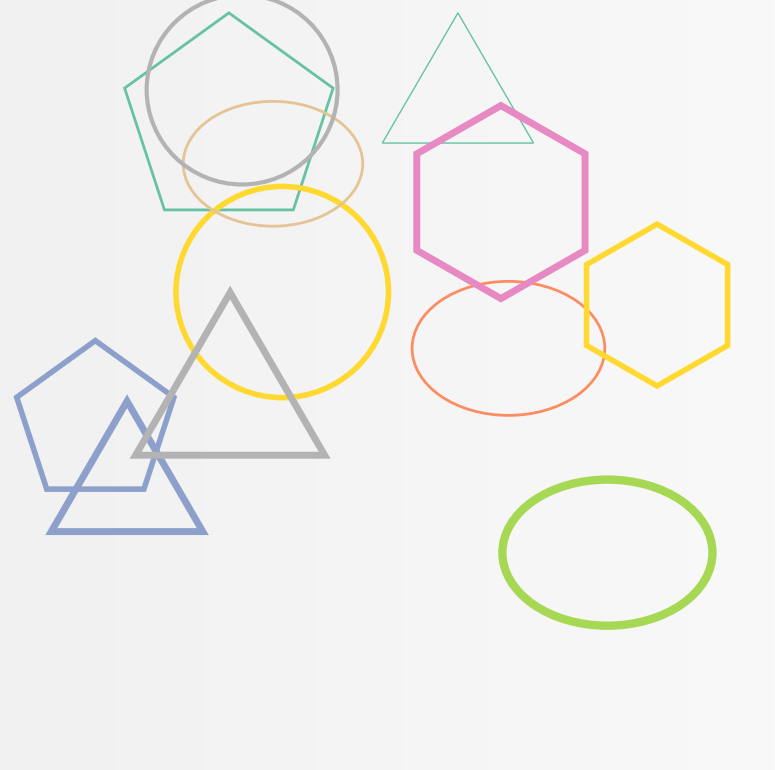[{"shape": "pentagon", "thickness": 1, "radius": 0.71, "center": [0.295, 0.842]}, {"shape": "triangle", "thickness": 0.5, "radius": 0.56, "center": [0.591, 0.871]}, {"shape": "oval", "thickness": 1, "radius": 0.62, "center": [0.656, 0.548]}, {"shape": "triangle", "thickness": 2.5, "radius": 0.56, "center": [0.164, 0.366]}, {"shape": "pentagon", "thickness": 2, "radius": 0.53, "center": [0.123, 0.451]}, {"shape": "hexagon", "thickness": 2.5, "radius": 0.63, "center": [0.646, 0.738]}, {"shape": "oval", "thickness": 3, "radius": 0.68, "center": [0.784, 0.282]}, {"shape": "hexagon", "thickness": 2, "radius": 0.53, "center": [0.848, 0.604]}, {"shape": "circle", "thickness": 2, "radius": 0.69, "center": [0.364, 0.621]}, {"shape": "oval", "thickness": 1, "radius": 0.58, "center": [0.352, 0.787]}, {"shape": "circle", "thickness": 1.5, "radius": 0.62, "center": [0.312, 0.884]}, {"shape": "triangle", "thickness": 2.5, "radius": 0.7, "center": [0.297, 0.479]}]